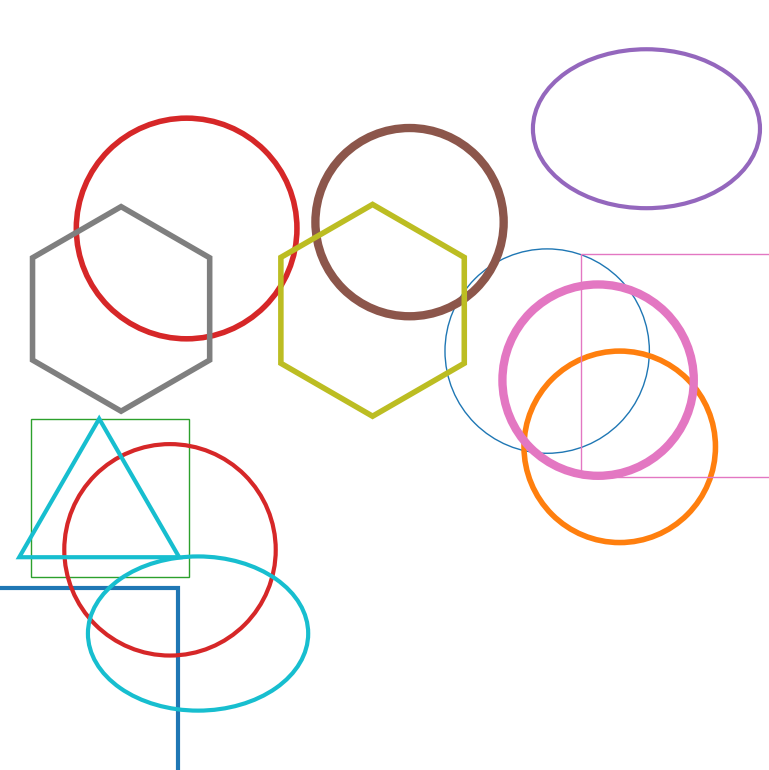[{"shape": "circle", "thickness": 0.5, "radius": 0.66, "center": [0.711, 0.544]}, {"shape": "square", "thickness": 1.5, "radius": 0.65, "center": [0.102, 0.107]}, {"shape": "circle", "thickness": 2, "radius": 0.62, "center": [0.805, 0.42]}, {"shape": "square", "thickness": 0.5, "radius": 0.51, "center": [0.143, 0.353]}, {"shape": "circle", "thickness": 2, "radius": 0.72, "center": [0.242, 0.703]}, {"shape": "circle", "thickness": 1.5, "radius": 0.69, "center": [0.221, 0.286]}, {"shape": "oval", "thickness": 1.5, "radius": 0.74, "center": [0.84, 0.833]}, {"shape": "circle", "thickness": 3, "radius": 0.61, "center": [0.532, 0.712]}, {"shape": "square", "thickness": 0.5, "radius": 0.72, "center": [0.899, 0.526]}, {"shape": "circle", "thickness": 3, "radius": 0.62, "center": [0.777, 0.506]}, {"shape": "hexagon", "thickness": 2, "radius": 0.66, "center": [0.157, 0.599]}, {"shape": "hexagon", "thickness": 2, "radius": 0.69, "center": [0.484, 0.597]}, {"shape": "oval", "thickness": 1.5, "radius": 0.72, "center": [0.257, 0.177]}, {"shape": "triangle", "thickness": 1.5, "radius": 0.6, "center": [0.129, 0.336]}]